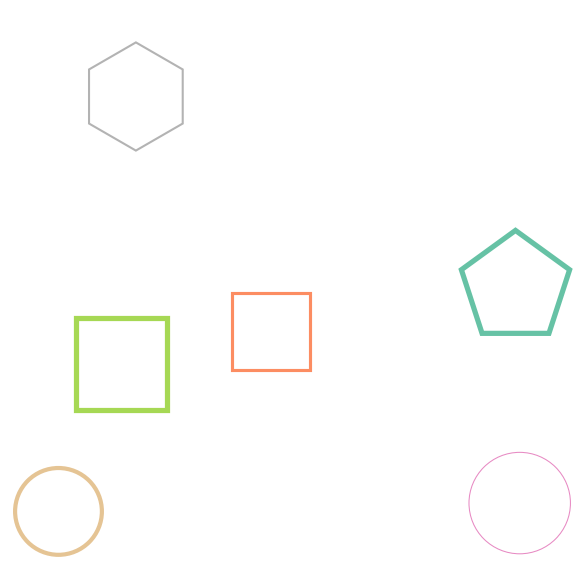[{"shape": "pentagon", "thickness": 2.5, "radius": 0.49, "center": [0.893, 0.502]}, {"shape": "square", "thickness": 1.5, "radius": 0.34, "center": [0.47, 0.425]}, {"shape": "circle", "thickness": 0.5, "radius": 0.44, "center": [0.9, 0.128]}, {"shape": "square", "thickness": 2.5, "radius": 0.4, "center": [0.21, 0.369]}, {"shape": "circle", "thickness": 2, "radius": 0.38, "center": [0.101, 0.114]}, {"shape": "hexagon", "thickness": 1, "radius": 0.47, "center": [0.235, 0.832]}]